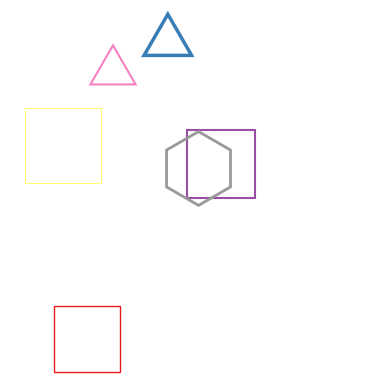[{"shape": "square", "thickness": 1, "radius": 0.43, "center": [0.227, 0.12]}, {"shape": "triangle", "thickness": 2.5, "radius": 0.36, "center": [0.436, 0.892]}, {"shape": "square", "thickness": 1.5, "radius": 0.44, "center": [0.574, 0.575]}, {"shape": "square", "thickness": 0.5, "radius": 0.49, "center": [0.164, 0.622]}, {"shape": "triangle", "thickness": 1.5, "radius": 0.34, "center": [0.294, 0.815]}, {"shape": "hexagon", "thickness": 2, "radius": 0.48, "center": [0.516, 0.562]}]